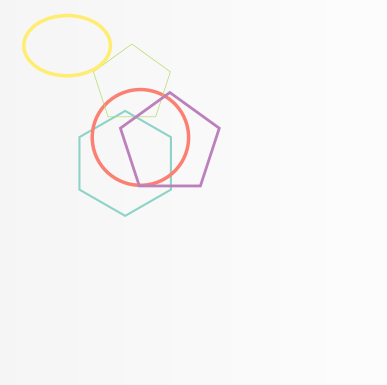[{"shape": "hexagon", "thickness": 1.5, "radius": 0.68, "center": [0.323, 0.576]}, {"shape": "circle", "thickness": 2.5, "radius": 0.62, "center": [0.362, 0.643]}, {"shape": "pentagon", "thickness": 0.5, "radius": 0.52, "center": [0.34, 0.781]}, {"shape": "pentagon", "thickness": 2, "radius": 0.67, "center": [0.438, 0.626]}, {"shape": "oval", "thickness": 2.5, "radius": 0.56, "center": [0.173, 0.881]}]